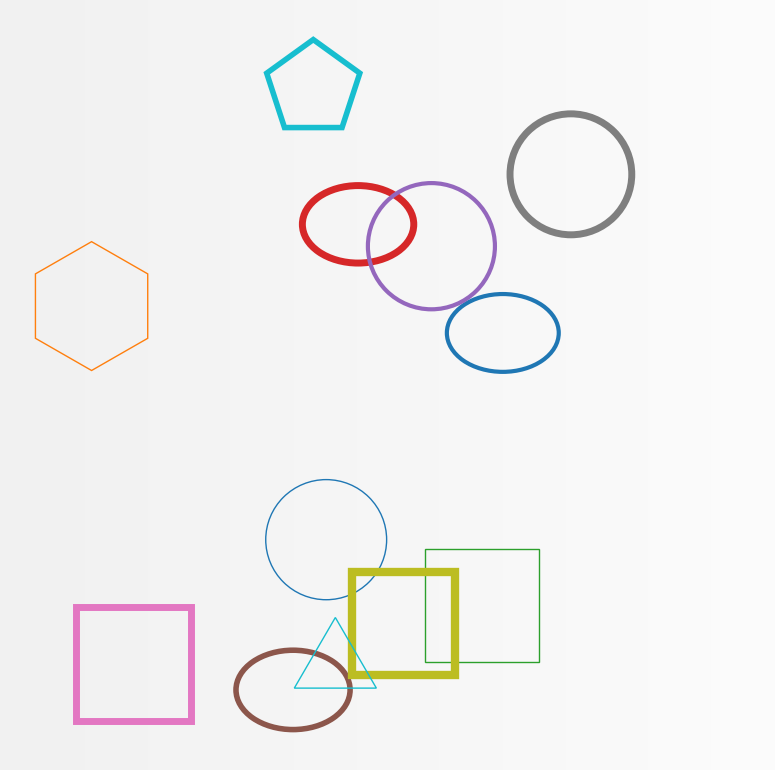[{"shape": "circle", "thickness": 0.5, "radius": 0.39, "center": [0.421, 0.299]}, {"shape": "oval", "thickness": 1.5, "radius": 0.36, "center": [0.649, 0.568]}, {"shape": "hexagon", "thickness": 0.5, "radius": 0.42, "center": [0.118, 0.602]}, {"shape": "square", "thickness": 0.5, "radius": 0.37, "center": [0.622, 0.213]}, {"shape": "oval", "thickness": 2.5, "radius": 0.36, "center": [0.462, 0.709]}, {"shape": "circle", "thickness": 1.5, "radius": 0.41, "center": [0.557, 0.68]}, {"shape": "oval", "thickness": 2, "radius": 0.37, "center": [0.378, 0.104]}, {"shape": "square", "thickness": 2.5, "radius": 0.37, "center": [0.172, 0.137]}, {"shape": "circle", "thickness": 2.5, "radius": 0.39, "center": [0.737, 0.774]}, {"shape": "square", "thickness": 3, "radius": 0.34, "center": [0.521, 0.191]}, {"shape": "triangle", "thickness": 0.5, "radius": 0.31, "center": [0.433, 0.137]}, {"shape": "pentagon", "thickness": 2, "radius": 0.32, "center": [0.404, 0.885]}]